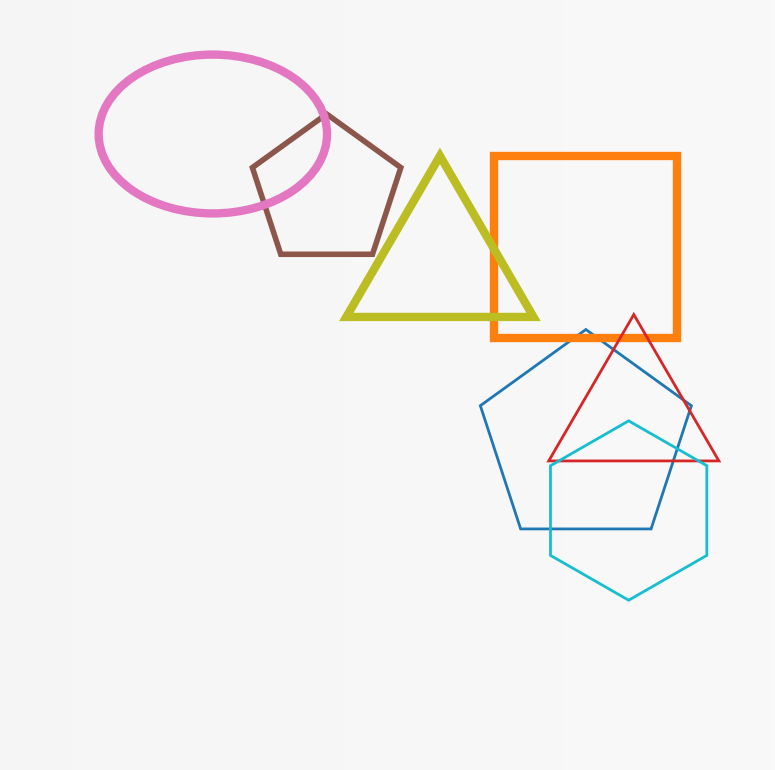[{"shape": "pentagon", "thickness": 1, "radius": 0.72, "center": [0.756, 0.429]}, {"shape": "square", "thickness": 3, "radius": 0.59, "center": [0.755, 0.679]}, {"shape": "triangle", "thickness": 1, "radius": 0.63, "center": [0.818, 0.465]}, {"shape": "pentagon", "thickness": 2, "radius": 0.5, "center": [0.421, 0.751]}, {"shape": "oval", "thickness": 3, "radius": 0.74, "center": [0.275, 0.826]}, {"shape": "triangle", "thickness": 3, "radius": 0.7, "center": [0.568, 0.658]}, {"shape": "hexagon", "thickness": 1, "radius": 0.58, "center": [0.811, 0.337]}]